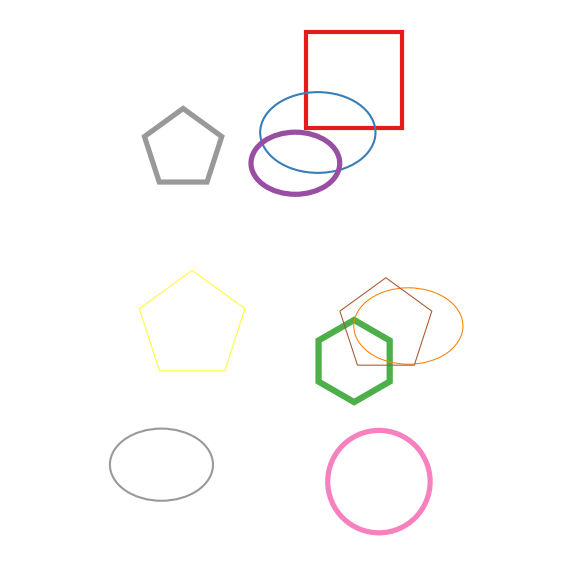[{"shape": "square", "thickness": 2, "radius": 0.41, "center": [0.613, 0.86]}, {"shape": "oval", "thickness": 1, "radius": 0.5, "center": [0.55, 0.77]}, {"shape": "hexagon", "thickness": 3, "radius": 0.36, "center": [0.613, 0.374]}, {"shape": "oval", "thickness": 2.5, "radius": 0.38, "center": [0.511, 0.716]}, {"shape": "oval", "thickness": 0.5, "radius": 0.47, "center": [0.707, 0.435]}, {"shape": "pentagon", "thickness": 0.5, "radius": 0.48, "center": [0.333, 0.435]}, {"shape": "pentagon", "thickness": 0.5, "radius": 0.42, "center": [0.668, 0.435]}, {"shape": "circle", "thickness": 2.5, "radius": 0.44, "center": [0.656, 0.165]}, {"shape": "pentagon", "thickness": 2.5, "radius": 0.35, "center": [0.317, 0.741]}, {"shape": "oval", "thickness": 1, "radius": 0.45, "center": [0.28, 0.195]}]